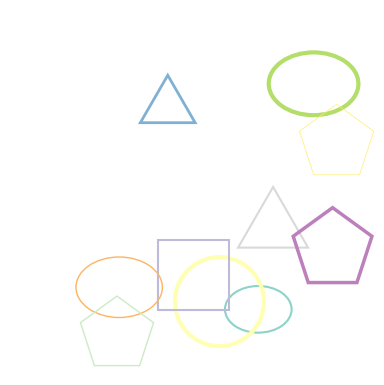[{"shape": "oval", "thickness": 1.5, "radius": 0.43, "center": [0.671, 0.197]}, {"shape": "circle", "thickness": 3, "radius": 0.58, "center": [0.57, 0.217]}, {"shape": "square", "thickness": 1.5, "radius": 0.46, "center": [0.502, 0.286]}, {"shape": "triangle", "thickness": 2, "radius": 0.41, "center": [0.436, 0.722]}, {"shape": "oval", "thickness": 1, "radius": 0.56, "center": [0.31, 0.254]}, {"shape": "oval", "thickness": 3, "radius": 0.58, "center": [0.814, 0.782]}, {"shape": "triangle", "thickness": 1.5, "radius": 0.52, "center": [0.709, 0.409]}, {"shape": "pentagon", "thickness": 2.5, "radius": 0.54, "center": [0.864, 0.353]}, {"shape": "pentagon", "thickness": 1, "radius": 0.5, "center": [0.304, 0.131]}, {"shape": "pentagon", "thickness": 0.5, "radius": 0.51, "center": [0.874, 0.628]}]